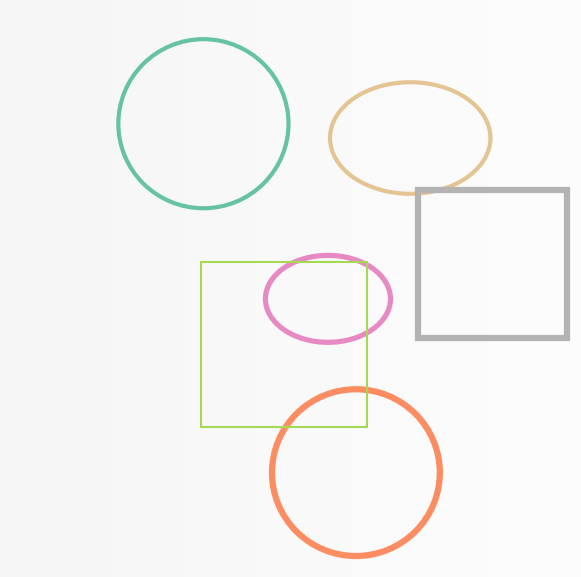[{"shape": "circle", "thickness": 2, "radius": 0.73, "center": [0.35, 0.785]}, {"shape": "circle", "thickness": 3, "radius": 0.72, "center": [0.612, 0.181]}, {"shape": "oval", "thickness": 2.5, "radius": 0.54, "center": [0.564, 0.482]}, {"shape": "square", "thickness": 1, "radius": 0.71, "center": [0.488, 0.403]}, {"shape": "oval", "thickness": 2, "radius": 0.69, "center": [0.706, 0.76]}, {"shape": "square", "thickness": 3, "radius": 0.64, "center": [0.847, 0.542]}]